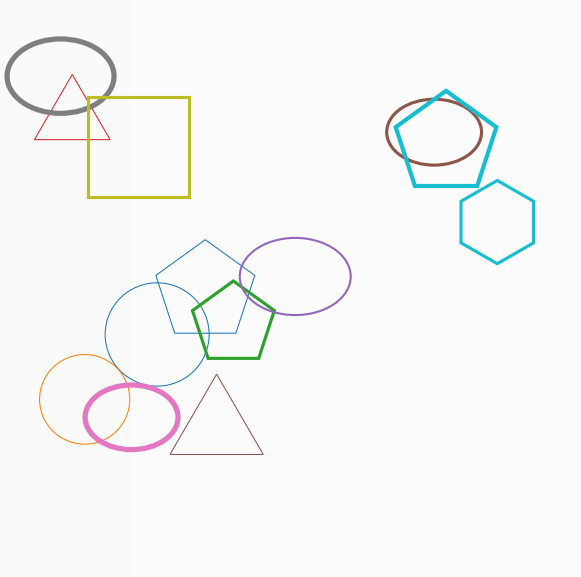[{"shape": "circle", "thickness": 0.5, "radius": 0.45, "center": [0.27, 0.42]}, {"shape": "pentagon", "thickness": 0.5, "radius": 0.45, "center": [0.353, 0.495]}, {"shape": "circle", "thickness": 0.5, "radius": 0.39, "center": [0.146, 0.308]}, {"shape": "pentagon", "thickness": 1.5, "radius": 0.37, "center": [0.402, 0.438]}, {"shape": "triangle", "thickness": 0.5, "radius": 0.38, "center": [0.124, 0.795]}, {"shape": "oval", "thickness": 1, "radius": 0.48, "center": [0.508, 0.52]}, {"shape": "triangle", "thickness": 0.5, "radius": 0.46, "center": [0.373, 0.259]}, {"shape": "oval", "thickness": 1.5, "radius": 0.41, "center": [0.747, 0.77]}, {"shape": "oval", "thickness": 2.5, "radius": 0.4, "center": [0.226, 0.277]}, {"shape": "oval", "thickness": 2.5, "radius": 0.46, "center": [0.104, 0.867]}, {"shape": "square", "thickness": 1.5, "radius": 0.43, "center": [0.238, 0.744]}, {"shape": "hexagon", "thickness": 1.5, "radius": 0.36, "center": [0.856, 0.615]}, {"shape": "pentagon", "thickness": 2, "radius": 0.46, "center": [0.767, 0.751]}]